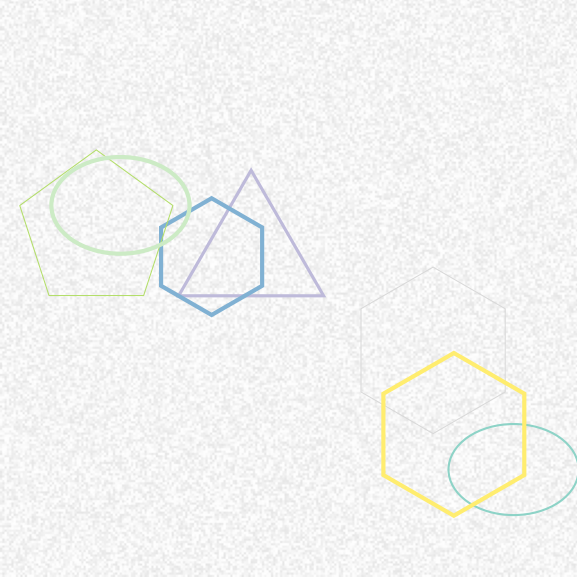[{"shape": "oval", "thickness": 1, "radius": 0.56, "center": [0.889, 0.186]}, {"shape": "triangle", "thickness": 1.5, "radius": 0.72, "center": [0.435, 0.559]}, {"shape": "hexagon", "thickness": 2, "radius": 0.51, "center": [0.366, 0.555]}, {"shape": "pentagon", "thickness": 0.5, "radius": 0.7, "center": [0.167, 0.6]}, {"shape": "hexagon", "thickness": 0.5, "radius": 0.72, "center": [0.75, 0.392]}, {"shape": "oval", "thickness": 2, "radius": 0.6, "center": [0.209, 0.644]}, {"shape": "hexagon", "thickness": 2, "radius": 0.7, "center": [0.786, 0.247]}]